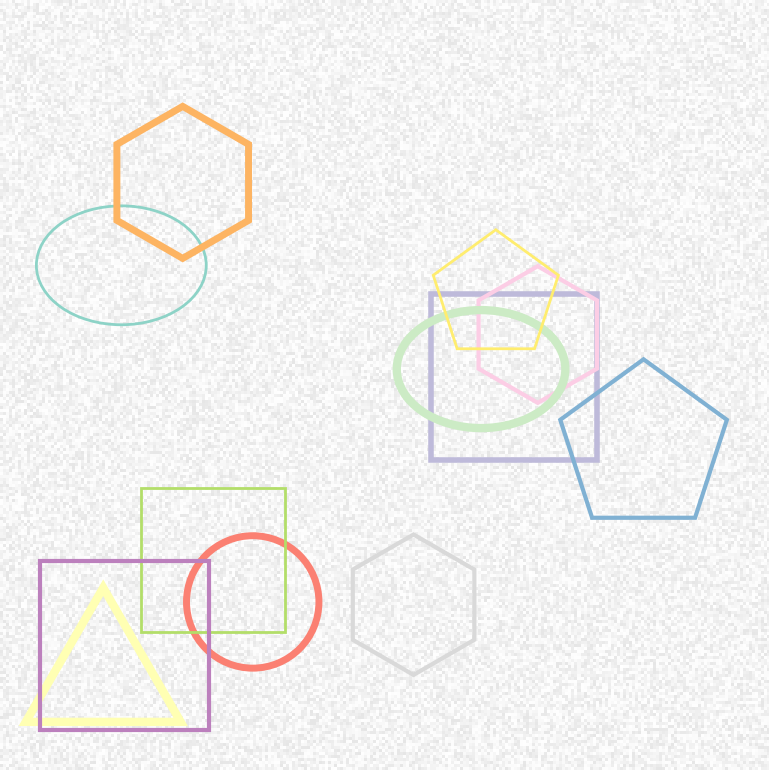[{"shape": "oval", "thickness": 1, "radius": 0.55, "center": [0.158, 0.655]}, {"shape": "triangle", "thickness": 3, "radius": 0.58, "center": [0.134, 0.121]}, {"shape": "square", "thickness": 2, "radius": 0.54, "center": [0.668, 0.51]}, {"shape": "circle", "thickness": 2.5, "radius": 0.43, "center": [0.328, 0.218]}, {"shape": "pentagon", "thickness": 1.5, "radius": 0.57, "center": [0.836, 0.42]}, {"shape": "hexagon", "thickness": 2.5, "radius": 0.49, "center": [0.237, 0.763]}, {"shape": "square", "thickness": 1, "radius": 0.47, "center": [0.276, 0.273]}, {"shape": "hexagon", "thickness": 1.5, "radius": 0.44, "center": [0.698, 0.566]}, {"shape": "hexagon", "thickness": 1.5, "radius": 0.46, "center": [0.537, 0.215]}, {"shape": "square", "thickness": 1.5, "radius": 0.55, "center": [0.162, 0.162]}, {"shape": "oval", "thickness": 3, "radius": 0.55, "center": [0.625, 0.521]}, {"shape": "pentagon", "thickness": 1, "radius": 0.43, "center": [0.644, 0.616]}]